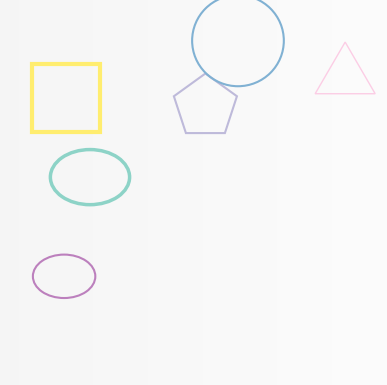[{"shape": "oval", "thickness": 2.5, "radius": 0.51, "center": [0.232, 0.54]}, {"shape": "pentagon", "thickness": 1.5, "radius": 0.43, "center": [0.53, 0.724]}, {"shape": "circle", "thickness": 1.5, "radius": 0.59, "center": [0.614, 0.894]}, {"shape": "triangle", "thickness": 1, "radius": 0.45, "center": [0.891, 0.801]}, {"shape": "oval", "thickness": 1.5, "radius": 0.4, "center": [0.165, 0.282]}, {"shape": "square", "thickness": 3, "radius": 0.44, "center": [0.17, 0.745]}]